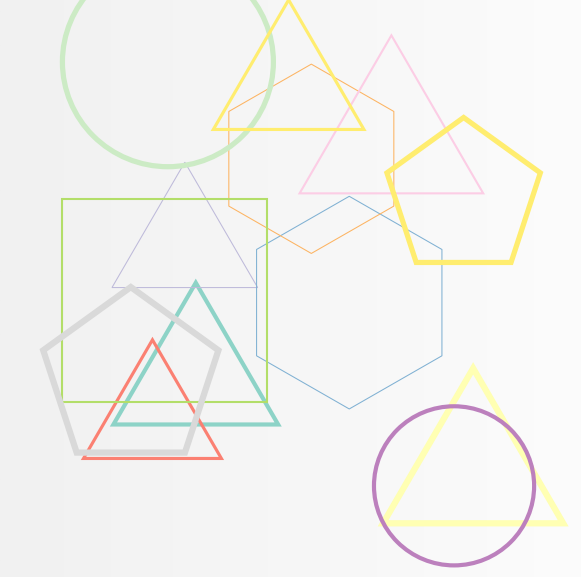[{"shape": "triangle", "thickness": 2, "radius": 0.82, "center": [0.337, 0.346]}, {"shape": "triangle", "thickness": 3, "radius": 0.89, "center": [0.814, 0.182]}, {"shape": "triangle", "thickness": 0.5, "radius": 0.72, "center": [0.318, 0.574]}, {"shape": "triangle", "thickness": 1.5, "radius": 0.68, "center": [0.262, 0.274]}, {"shape": "hexagon", "thickness": 0.5, "radius": 0.92, "center": [0.601, 0.475]}, {"shape": "hexagon", "thickness": 0.5, "radius": 0.82, "center": [0.536, 0.724]}, {"shape": "square", "thickness": 1, "radius": 0.88, "center": [0.283, 0.479]}, {"shape": "triangle", "thickness": 1, "radius": 0.91, "center": [0.673, 0.756]}, {"shape": "pentagon", "thickness": 3, "radius": 0.79, "center": [0.225, 0.344]}, {"shape": "circle", "thickness": 2, "radius": 0.69, "center": [0.781, 0.158]}, {"shape": "circle", "thickness": 2.5, "radius": 0.91, "center": [0.289, 0.892]}, {"shape": "pentagon", "thickness": 2.5, "radius": 0.69, "center": [0.798, 0.657]}, {"shape": "triangle", "thickness": 1.5, "radius": 0.75, "center": [0.497, 0.85]}]